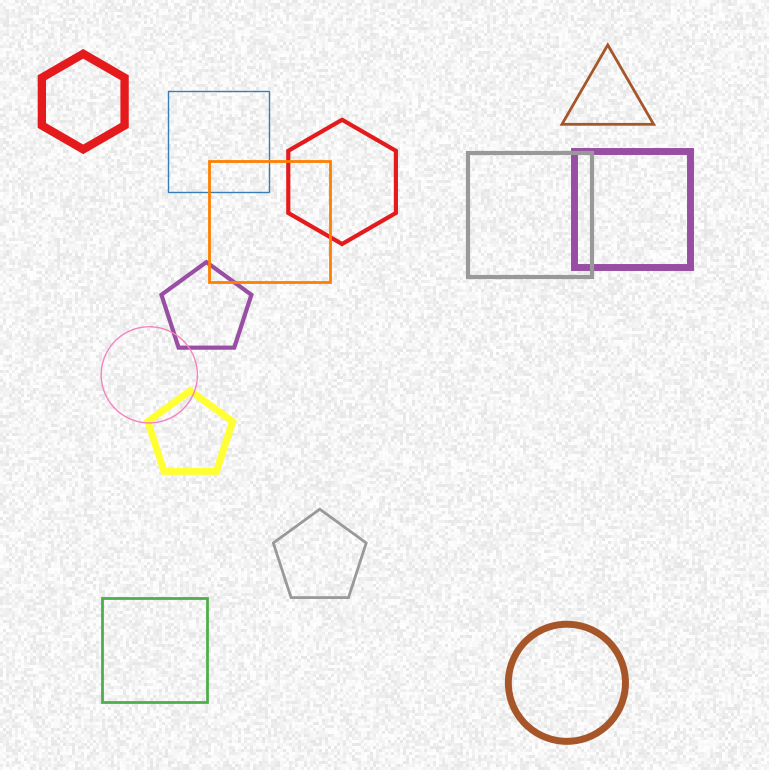[{"shape": "hexagon", "thickness": 1.5, "radius": 0.4, "center": [0.444, 0.764]}, {"shape": "hexagon", "thickness": 3, "radius": 0.31, "center": [0.108, 0.868]}, {"shape": "square", "thickness": 0.5, "radius": 0.33, "center": [0.283, 0.816]}, {"shape": "square", "thickness": 1, "radius": 0.34, "center": [0.201, 0.156]}, {"shape": "square", "thickness": 2.5, "radius": 0.38, "center": [0.821, 0.729]}, {"shape": "pentagon", "thickness": 1.5, "radius": 0.31, "center": [0.268, 0.598]}, {"shape": "square", "thickness": 1, "radius": 0.39, "center": [0.35, 0.713]}, {"shape": "pentagon", "thickness": 2.5, "radius": 0.29, "center": [0.247, 0.435]}, {"shape": "triangle", "thickness": 1, "radius": 0.34, "center": [0.789, 0.873]}, {"shape": "circle", "thickness": 2.5, "radius": 0.38, "center": [0.736, 0.113]}, {"shape": "circle", "thickness": 0.5, "radius": 0.31, "center": [0.194, 0.513]}, {"shape": "pentagon", "thickness": 1, "radius": 0.32, "center": [0.415, 0.275]}, {"shape": "square", "thickness": 1.5, "radius": 0.4, "center": [0.688, 0.721]}]